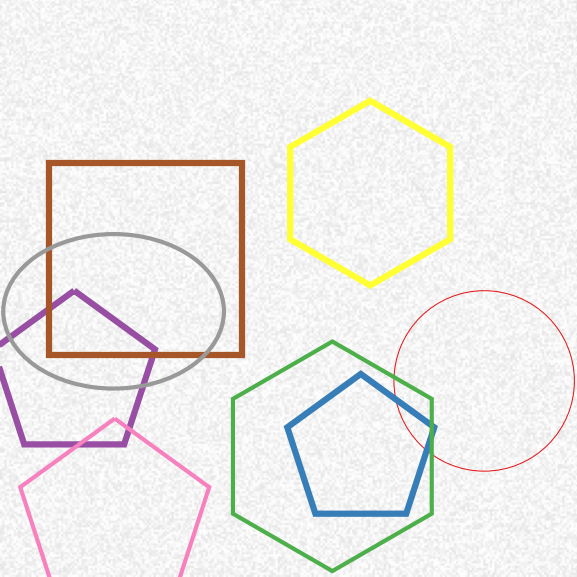[{"shape": "circle", "thickness": 0.5, "radius": 0.78, "center": [0.838, 0.34]}, {"shape": "pentagon", "thickness": 3, "radius": 0.67, "center": [0.625, 0.218]}, {"shape": "hexagon", "thickness": 2, "radius": 0.99, "center": [0.575, 0.209]}, {"shape": "pentagon", "thickness": 3, "radius": 0.74, "center": [0.128, 0.349]}, {"shape": "hexagon", "thickness": 3, "radius": 0.8, "center": [0.641, 0.665]}, {"shape": "square", "thickness": 3, "radius": 0.83, "center": [0.252, 0.551]}, {"shape": "pentagon", "thickness": 2, "radius": 0.86, "center": [0.199, 0.102]}, {"shape": "oval", "thickness": 2, "radius": 0.96, "center": [0.197, 0.46]}]